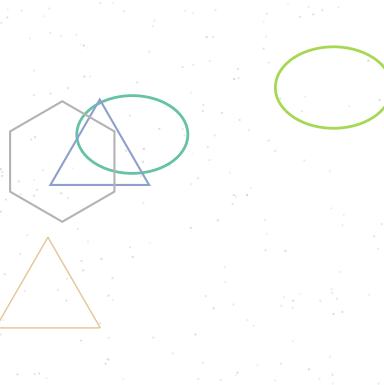[{"shape": "oval", "thickness": 2, "radius": 0.72, "center": [0.344, 0.651]}, {"shape": "triangle", "thickness": 1.5, "radius": 0.74, "center": [0.259, 0.594]}, {"shape": "oval", "thickness": 2, "radius": 0.76, "center": [0.866, 0.773]}, {"shape": "triangle", "thickness": 1, "radius": 0.78, "center": [0.124, 0.227]}, {"shape": "hexagon", "thickness": 1.5, "radius": 0.78, "center": [0.162, 0.58]}]